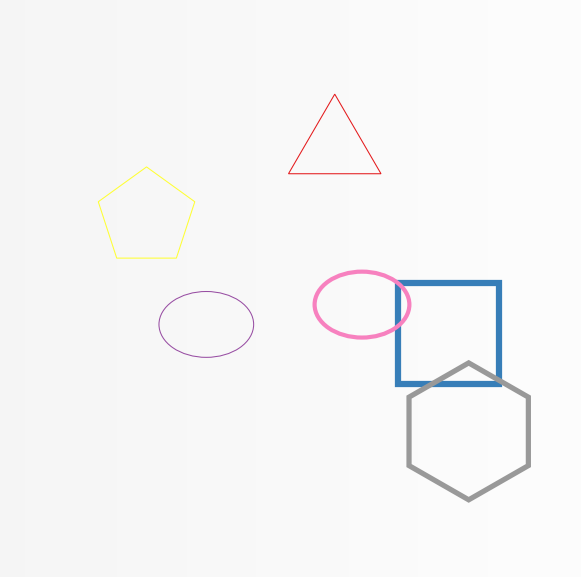[{"shape": "triangle", "thickness": 0.5, "radius": 0.46, "center": [0.576, 0.744]}, {"shape": "square", "thickness": 3, "radius": 0.44, "center": [0.772, 0.422]}, {"shape": "oval", "thickness": 0.5, "radius": 0.41, "center": [0.355, 0.437]}, {"shape": "pentagon", "thickness": 0.5, "radius": 0.44, "center": [0.252, 0.623]}, {"shape": "oval", "thickness": 2, "radius": 0.41, "center": [0.623, 0.472]}, {"shape": "hexagon", "thickness": 2.5, "radius": 0.59, "center": [0.806, 0.252]}]